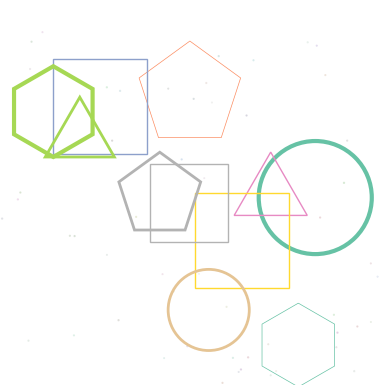[{"shape": "circle", "thickness": 3, "radius": 0.73, "center": [0.819, 0.487]}, {"shape": "hexagon", "thickness": 0.5, "radius": 0.54, "center": [0.775, 0.104]}, {"shape": "pentagon", "thickness": 0.5, "radius": 0.69, "center": [0.493, 0.755]}, {"shape": "square", "thickness": 1, "radius": 0.62, "center": [0.26, 0.724]}, {"shape": "triangle", "thickness": 1, "radius": 0.55, "center": [0.703, 0.495]}, {"shape": "hexagon", "thickness": 3, "radius": 0.59, "center": [0.138, 0.71]}, {"shape": "triangle", "thickness": 2, "radius": 0.52, "center": [0.207, 0.644]}, {"shape": "square", "thickness": 1, "radius": 0.61, "center": [0.629, 0.375]}, {"shape": "circle", "thickness": 2, "radius": 0.53, "center": [0.542, 0.195]}, {"shape": "pentagon", "thickness": 2, "radius": 0.56, "center": [0.415, 0.493]}, {"shape": "square", "thickness": 1, "radius": 0.51, "center": [0.491, 0.472]}]